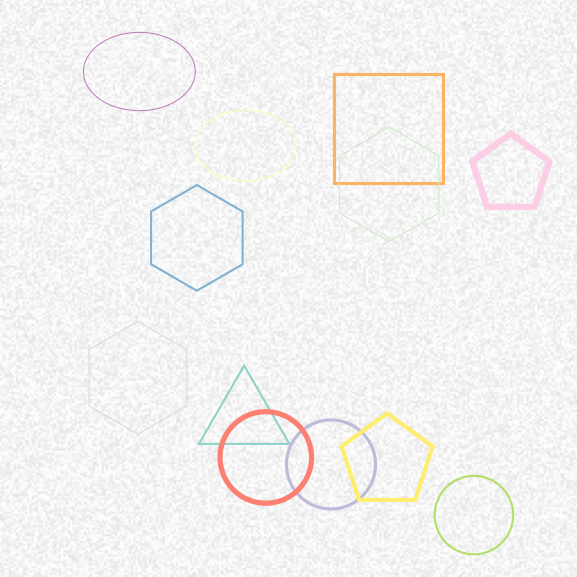[{"shape": "triangle", "thickness": 1, "radius": 0.45, "center": [0.423, 0.276]}, {"shape": "oval", "thickness": 0.5, "radius": 0.44, "center": [0.425, 0.747]}, {"shape": "circle", "thickness": 1.5, "radius": 0.39, "center": [0.573, 0.195]}, {"shape": "circle", "thickness": 2.5, "radius": 0.4, "center": [0.46, 0.207]}, {"shape": "hexagon", "thickness": 1, "radius": 0.46, "center": [0.341, 0.587]}, {"shape": "square", "thickness": 1.5, "radius": 0.47, "center": [0.673, 0.777]}, {"shape": "circle", "thickness": 1, "radius": 0.34, "center": [0.821, 0.107]}, {"shape": "pentagon", "thickness": 3, "radius": 0.35, "center": [0.885, 0.698]}, {"shape": "hexagon", "thickness": 0.5, "radius": 0.49, "center": [0.239, 0.345]}, {"shape": "oval", "thickness": 0.5, "radius": 0.48, "center": [0.241, 0.875]}, {"shape": "hexagon", "thickness": 0.5, "radius": 0.5, "center": [0.674, 0.68]}, {"shape": "pentagon", "thickness": 2, "radius": 0.41, "center": [0.67, 0.201]}]